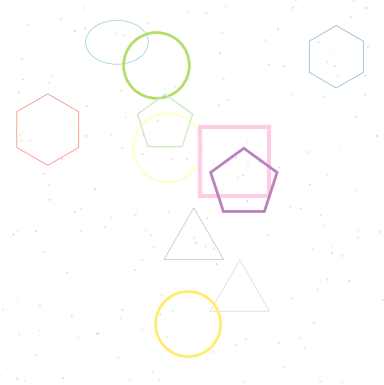[{"shape": "oval", "thickness": 0.5, "radius": 0.41, "center": [0.304, 0.89]}, {"shape": "circle", "thickness": 1, "radius": 0.45, "center": [0.436, 0.616]}, {"shape": "triangle", "thickness": 0.5, "radius": 0.45, "center": [0.503, 0.371]}, {"shape": "hexagon", "thickness": 0.5, "radius": 0.46, "center": [0.124, 0.663]}, {"shape": "hexagon", "thickness": 0.5, "radius": 0.41, "center": [0.874, 0.853]}, {"shape": "circle", "thickness": 2, "radius": 0.43, "center": [0.406, 0.83]}, {"shape": "square", "thickness": 3, "radius": 0.45, "center": [0.609, 0.58]}, {"shape": "triangle", "thickness": 0.5, "radius": 0.44, "center": [0.623, 0.236]}, {"shape": "pentagon", "thickness": 2, "radius": 0.45, "center": [0.633, 0.524]}, {"shape": "pentagon", "thickness": 1, "radius": 0.38, "center": [0.429, 0.68]}, {"shape": "circle", "thickness": 2, "radius": 0.42, "center": [0.489, 0.158]}]